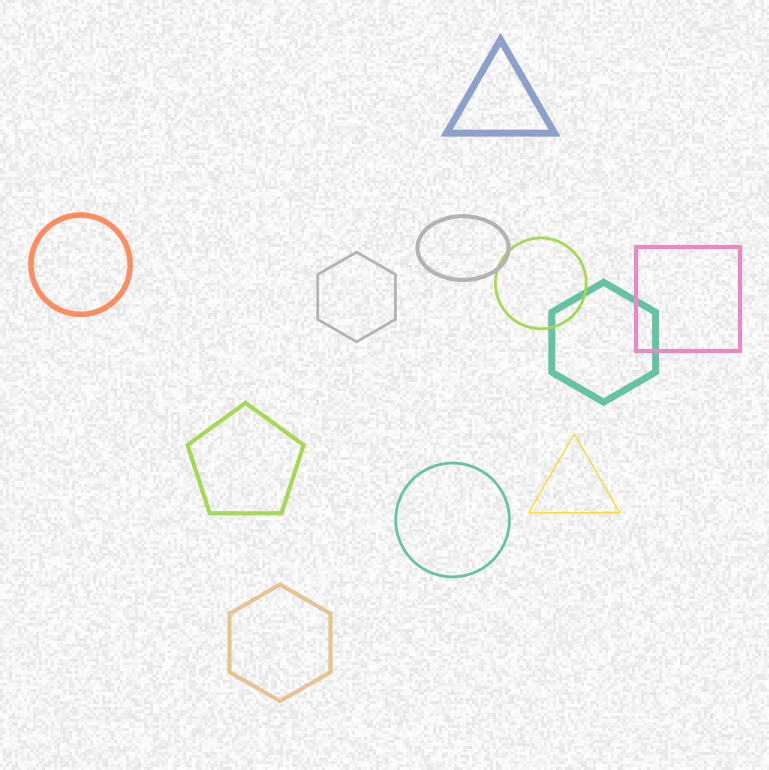[{"shape": "hexagon", "thickness": 2.5, "radius": 0.39, "center": [0.784, 0.556]}, {"shape": "circle", "thickness": 1, "radius": 0.37, "center": [0.588, 0.325]}, {"shape": "circle", "thickness": 2, "radius": 0.32, "center": [0.105, 0.656]}, {"shape": "triangle", "thickness": 2.5, "radius": 0.4, "center": [0.65, 0.868]}, {"shape": "square", "thickness": 1.5, "radius": 0.34, "center": [0.893, 0.612]}, {"shape": "circle", "thickness": 1, "radius": 0.29, "center": [0.702, 0.632]}, {"shape": "pentagon", "thickness": 1.5, "radius": 0.4, "center": [0.319, 0.398]}, {"shape": "triangle", "thickness": 0.5, "radius": 0.34, "center": [0.746, 0.368]}, {"shape": "hexagon", "thickness": 1.5, "radius": 0.38, "center": [0.364, 0.165]}, {"shape": "hexagon", "thickness": 1, "radius": 0.29, "center": [0.463, 0.614]}, {"shape": "oval", "thickness": 1.5, "radius": 0.3, "center": [0.601, 0.678]}]